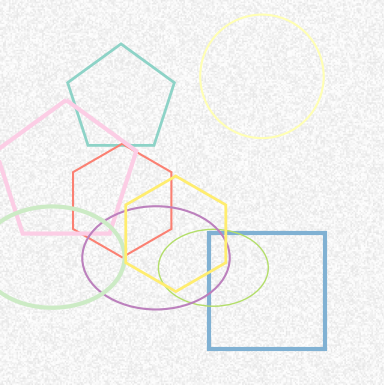[{"shape": "pentagon", "thickness": 2, "radius": 0.73, "center": [0.314, 0.74]}, {"shape": "circle", "thickness": 1.5, "radius": 0.8, "center": [0.68, 0.802]}, {"shape": "hexagon", "thickness": 1.5, "radius": 0.74, "center": [0.317, 0.479]}, {"shape": "square", "thickness": 3, "radius": 0.76, "center": [0.694, 0.244]}, {"shape": "oval", "thickness": 1, "radius": 0.71, "center": [0.554, 0.305]}, {"shape": "pentagon", "thickness": 3, "radius": 0.96, "center": [0.172, 0.548]}, {"shape": "oval", "thickness": 1.5, "radius": 0.96, "center": [0.405, 0.33]}, {"shape": "oval", "thickness": 3, "radius": 0.94, "center": [0.136, 0.332]}, {"shape": "hexagon", "thickness": 2, "radius": 0.75, "center": [0.457, 0.393]}]